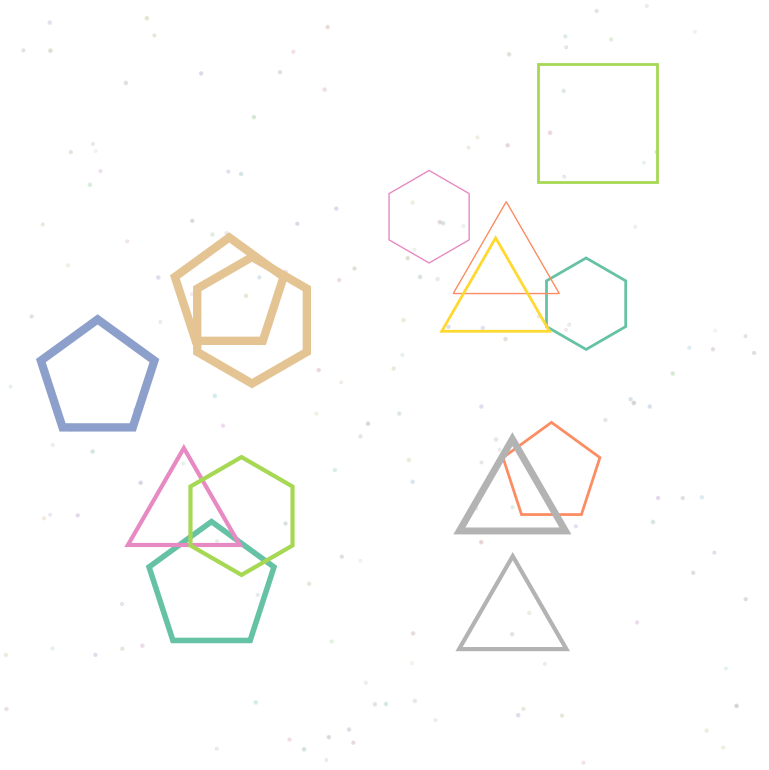[{"shape": "hexagon", "thickness": 1, "radius": 0.3, "center": [0.761, 0.606]}, {"shape": "pentagon", "thickness": 2, "radius": 0.43, "center": [0.275, 0.237]}, {"shape": "pentagon", "thickness": 1, "radius": 0.33, "center": [0.716, 0.385]}, {"shape": "triangle", "thickness": 0.5, "radius": 0.4, "center": [0.657, 0.659]}, {"shape": "pentagon", "thickness": 3, "radius": 0.39, "center": [0.127, 0.508]}, {"shape": "triangle", "thickness": 1.5, "radius": 0.42, "center": [0.239, 0.334]}, {"shape": "hexagon", "thickness": 0.5, "radius": 0.3, "center": [0.557, 0.719]}, {"shape": "square", "thickness": 1, "radius": 0.39, "center": [0.776, 0.84]}, {"shape": "hexagon", "thickness": 1.5, "radius": 0.38, "center": [0.314, 0.33]}, {"shape": "triangle", "thickness": 1, "radius": 0.4, "center": [0.644, 0.61]}, {"shape": "pentagon", "thickness": 3, "radius": 0.37, "center": [0.298, 0.617]}, {"shape": "hexagon", "thickness": 3, "radius": 0.41, "center": [0.327, 0.584]}, {"shape": "triangle", "thickness": 1.5, "radius": 0.4, "center": [0.666, 0.197]}, {"shape": "triangle", "thickness": 2.5, "radius": 0.4, "center": [0.665, 0.35]}]